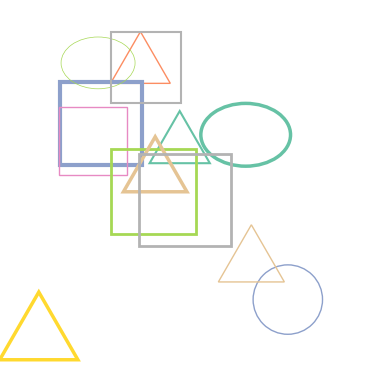[{"shape": "triangle", "thickness": 1.5, "radius": 0.45, "center": [0.467, 0.621]}, {"shape": "oval", "thickness": 2.5, "radius": 0.58, "center": [0.638, 0.65]}, {"shape": "triangle", "thickness": 1, "radius": 0.45, "center": [0.365, 0.828]}, {"shape": "square", "thickness": 3, "radius": 0.53, "center": [0.262, 0.679]}, {"shape": "circle", "thickness": 1, "radius": 0.45, "center": [0.748, 0.222]}, {"shape": "square", "thickness": 1, "radius": 0.44, "center": [0.241, 0.634]}, {"shape": "square", "thickness": 2, "radius": 0.55, "center": [0.398, 0.503]}, {"shape": "oval", "thickness": 0.5, "radius": 0.48, "center": [0.255, 0.837]}, {"shape": "triangle", "thickness": 2.5, "radius": 0.59, "center": [0.101, 0.124]}, {"shape": "triangle", "thickness": 2.5, "radius": 0.48, "center": [0.403, 0.549]}, {"shape": "triangle", "thickness": 1, "radius": 0.49, "center": [0.653, 0.317]}, {"shape": "square", "thickness": 1.5, "radius": 0.46, "center": [0.379, 0.826]}, {"shape": "square", "thickness": 2, "radius": 0.6, "center": [0.48, 0.48]}]